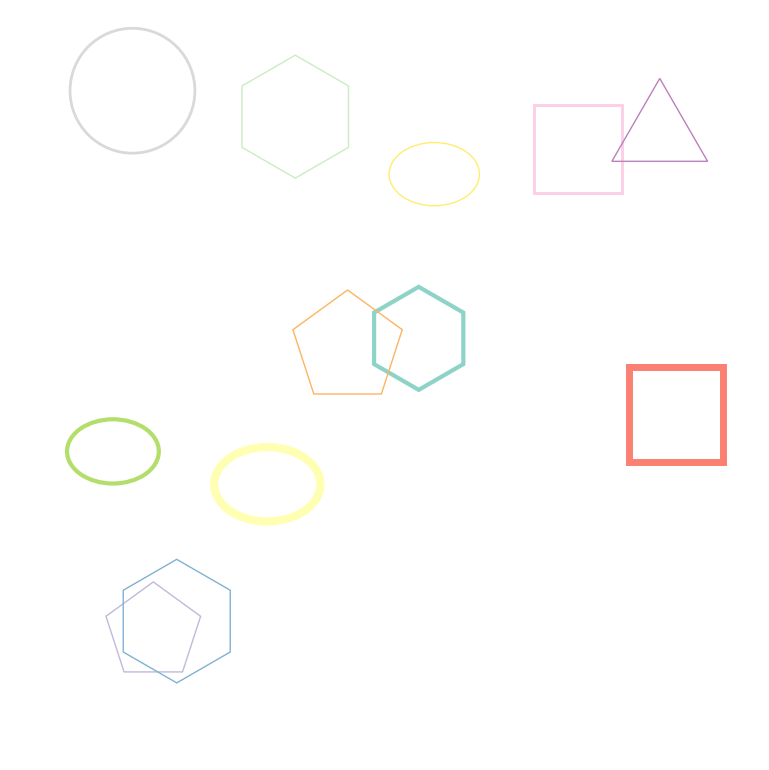[{"shape": "hexagon", "thickness": 1.5, "radius": 0.33, "center": [0.544, 0.561]}, {"shape": "oval", "thickness": 3, "radius": 0.34, "center": [0.347, 0.371]}, {"shape": "pentagon", "thickness": 0.5, "radius": 0.32, "center": [0.199, 0.18]}, {"shape": "square", "thickness": 2.5, "radius": 0.31, "center": [0.878, 0.462]}, {"shape": "hexagon", "thickness": 0.5, "radius": 0.4, "center": [0.23, 0.193]}, {"shape": "pentagon", "thickness": 0.5, "radius": 0.37, "center": [0.451, 0.549]}, {"shape": "oval", "thickness": 1.5, "radius": 0.3, "center": [0.147, 0.414]}, {"shape": "square", "thickness": 1, "radius": 0.29, "center": [0.75, 0.807]}, {"shape": "circle", "thickness": 1, "radius": 0.41, "center": [0.172, 0.882]}, {"shape": "triangle", "thickness": 0.5, "radius": 0.36, "center": [0.857, 0.826]}, {"shape": "hexagon", "thickness": 0.5, "radius": 0.4, "center": [0.383, 0.848]}, {"shape": "oval", "thickness": 0.5, "radius": 0.29, "center": [0.564, 0.774]}]